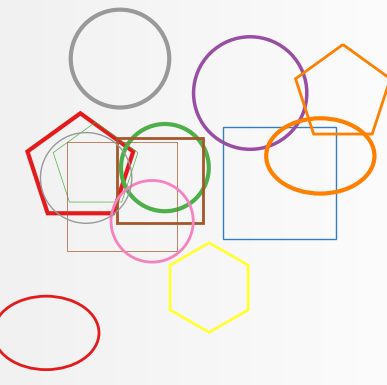[{"shape": "pentagon", "thickness": 3, "radius": 0.72, "center": [0.207, 0.562]}, {"shape": "oval", "thickness": 2, "radius": 0.68, "center": [0.119, 0.135]}, {"shape": "square", "thickness": 1, "radius": 0.73, "center": [0.721, 0.525]}, {"shape": "pentagon", "thickness": 0.5, "radius": 0.57, "center": [0.247, 0.568]}, {"shape": "circle", "thickness": 3, "radius": 0.57, "center": [0.426, 0.565]}, {"shape": "circle", "thickness": 2.5, "radius": 0.73, "center": [0.646, 0.758]}, {"shape": "pentagon", "thickness": 2, "radius": 0.64, "center": [0.885, 0.756]}, {"shape": "oval", "thickness": 3, "radius": 0.7, "center": [0.827, 0.595]}, {"shape": "hexagon", "thickness": 2, "radius": 0.58, "center": [0.54, 0.253]}, {"shape": "square", "thickness": 0.5, "radius": 0.71, "center": [0.314, 0.489]}, {"shape": "square", "thickness": 2, "radius": 0.55, "center": [0.412, 0.53]}, {"shape": "circle", "thickness": 2, "radius": 0.53, "center": [0.393, 0.425]}, {"shape": "circle", "thickness": 1, "radius": 0.59, "center": [0.222, 0.538]}, {"shape": "circle", "thickness": 3, "radius": 0.64, "center": [0.31, 0.848]}]